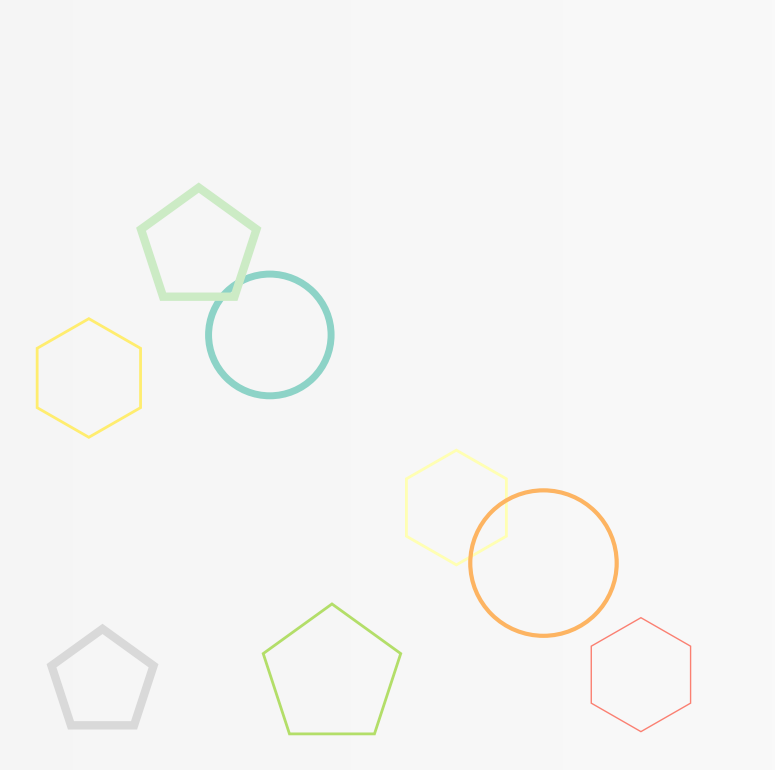[{"shape": "circle", "thickness": 2.5, "radius": 0.4, "center": [0.348, 0.565]}, {"shape": "hexagon", "thickness": 1, "radius": 0.37, "center": [0.589, 0.341]}, {"shape": "hexagon", "thickness": 0.5, "radius": 0.37, "center": [0.827, 0.124]}, {"shape": "circle", "thickness": 1.5, "radius": 0.47, "center": [0.701, 0.269]}, {"shape": "pentagon", "thickness": 1, "radius": 0.47, "center": [0.428, 0.122]}, {"shape": "pentagon", "thickness": 3, "radius": 0.35, "center": [0.132, 0.114]}, {"shape": "pentagon", "thickness": 3, "radius": 0.39, "center": [0.256, 0.678]}, {"shape": "hexagon", "thickness": 1, "radius": 0.39, "center": [0.115, 0.509]}]